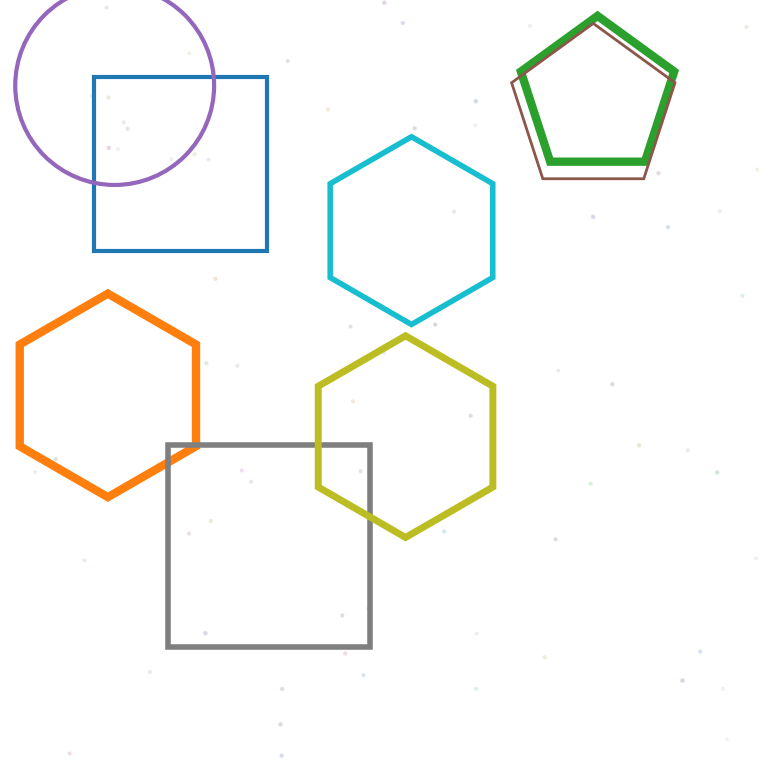[{"shape": "square", "thickness": 1.5, "radius": 0.56, "center": [0.235, 0.787]}, {"shape": "hexagon", "thickness": 3, "radius": 0.66, "center": [0.14, 0.487]}, {"shape": "pentagon", "thickness": 3, "radius": 0.52, "center": [0.776, 0.875]}, {"shape": "circle", "thickness": 1.5, "radius": 0.65, "center": [0.149, 0.889]}, {"shape": "pentagon", "thickness": 1, "radius": 0.56, "center": [0.771, 0.858]}, {"shape": "square", "thickness": 2, "radius": 0.66, "center": [0.35, 0.291]}, {"shape": "hexagon", "thickness": 2.5, "radius": 0.65, "center": [0.527, 0.433]}, {"shape": "hexagon", "thickness": 2, "radius": 0.61, "center": [0.534, 0.7]}]